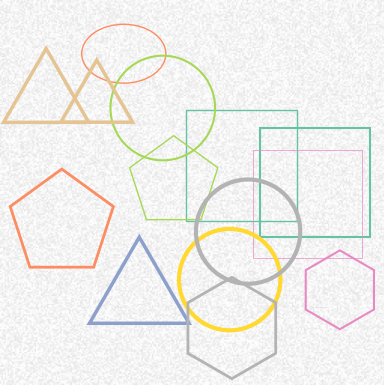[{"shape": "square", "thickness": 1, "radius": 0.72, "center": [0.627, 0.57]}, {"shape": "square", "thickness": 1.5, "radius": 0.71, "center": [0.818, 0.526]}, {"shape": "pentagon", "thickness": 2, "radius": 0.7, "center": [0.161, 0.42]}, {"shape": "oval", "thickness": 1, "radius": 0.55, "center": [0.321, 0.861]}, {"shape": "triangle", "thickness": 2.5, "radius": 0.75, "center": [0.362, 0.235]}, {"shape": "square", "thickness": 0.5, "radius": 0.7, "center": [0.799, 0.469]}, {"shape": "hexagon", "thickness": 1.5, "radius": 0.51, "center": [0.883, 0.247]}, {"shape": "circle", "thickness": 1.5, "radius": 0.68, "center": [0.423, 0.719]}, {"shape": "pentagon", "thickness": 1, "radius": 0.6, "center": [0.451, 0.527]}, {"shape": "circle", "thickness": 3, "radius": 0.66, "center": [0.597, 0.274]}, {"shape": "triangle", "thickness": 2.5, "radius": 0.64, "center": [0.12, 0.746]}, {"shape": "triangle", "thickness": 2.5, "radius": 0.54, "center": [0.251, 0.736]}, {"shape": "circle", "thickness": 3, "radius": 0.68, "center": [0.644, 0.398]}, {"shape": "hexagon", "thickness": 2, "radius": 0.66, "center": [0.602, 0.148]}]